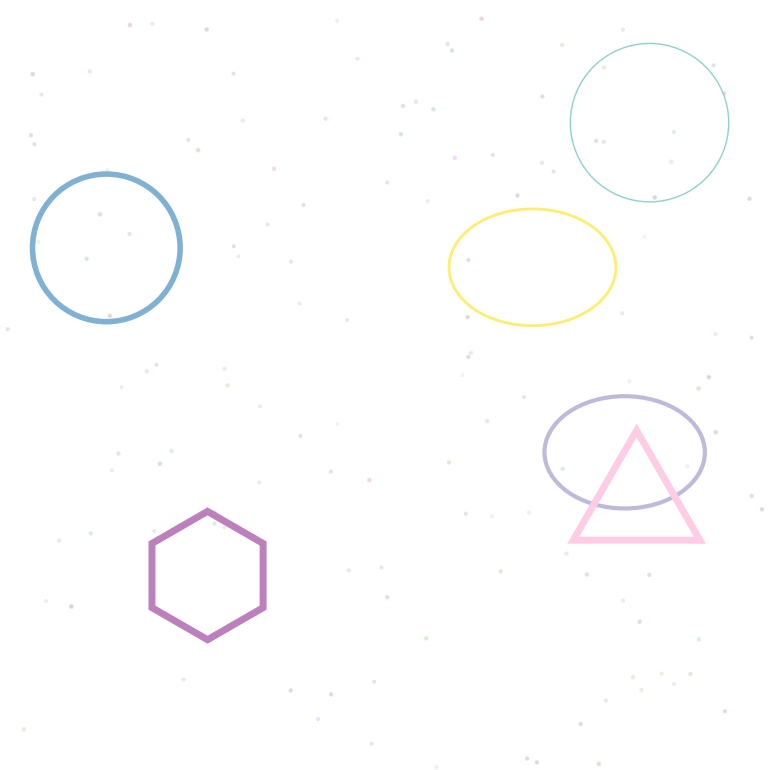[{"shape": "circle", "thickness": 0.5, "radius": 0.51, "center": [0.844, 0.841]}, {"shape": "oval", "thickness": 1.5, "radius": 0.52, "center": [0.811, 0.413]}, {"shape": "circle", "thickness": 2, "radius": 0.48, "center": [0.138, 0.678]}, {"shape": "triangle", "thickness": 2.5, "radius": 0.48, "center": [0.827, 0.346]}, {"shape": "hexagon", "thickness": 2.5, "radius": 0.42, "center": [0.27, 0.253]}, {"shape": "oval", "thickness": 1, "radius": 0.54, "center": [0.692, 0.653]}]